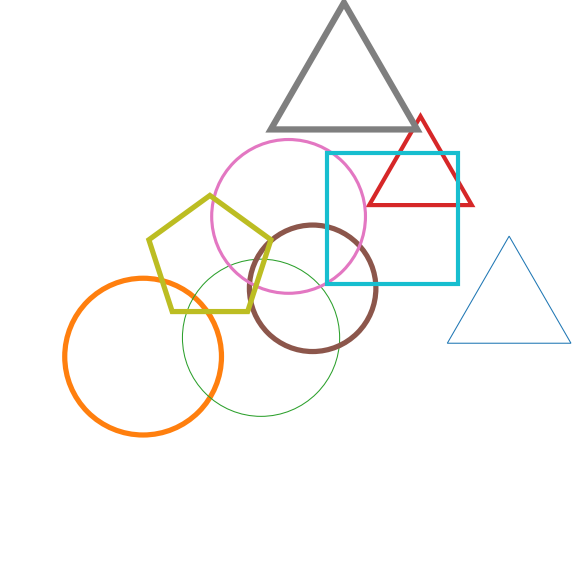[{"shape": "triangle", "thickness": 0.5, "radius": 0.62, "center": [0.882, 0.467]}, {"shape": "circle", "thickness": 2.5, "radius": 0.68, "center": [0.248, 0.382]}, {"shape": "circle", "thickness": 0.5, "radius": 0.68, "center": [0.452, 0.414]}, {"shape": "triangle", "thickness": 2, "radius": 0.51, "center": [0.728, 0.695]}, {"shape": "circle", "thickness": 2.5, "radius": 0.55, "center": [0.541, 0.5]}, {"shape": "circle", "thickness": 1.5, "radius": 0.67, "center": [0.5, 0.624]}, {"shape": "triangle", "thickness": 3, "radius": 0.73, "center": [0.596, 0.848]}, {"shape": "pentagon", "thickness": 2.5, "radius": 0.56, "center": [0.363, 0.55]}, {"shape": "square", "thickness": 2, "radius": 0.57, "center": [0.679, 0.621]}]